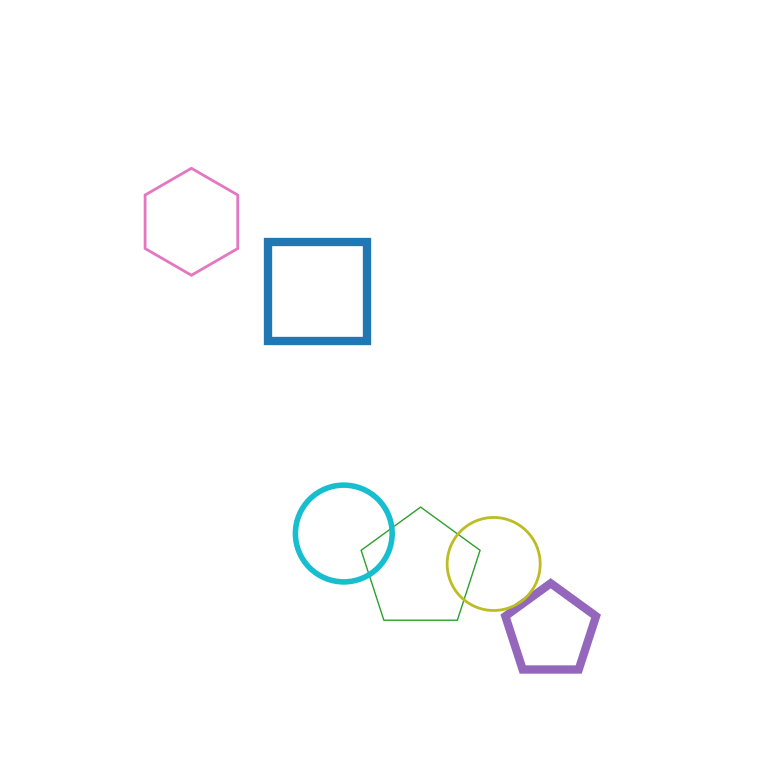[{"shape": "square", "thickness": 3, "radius": 0.32, "center": [0.412, 0.621]}, {"shape": "pentagon", "thickness": 0.5, "radius": 0.41, "center": [0.546, 0.26]}, {"shape": "pentagon", "thickness": 3, "radius": 0.31, "center": [0.715, 0.181]}, {"shape": "hexagon", "thickness": 1, "radius": 0.35, "center": [0.249, 0.712]}, {"shape": "circle", "thickness": 1, "radius": 0.3, "center": [0.641, 0.268]}, {"shape": "circle", "thickness": 2, "radius": 0.31, "center": [0.446, 0.307]}]